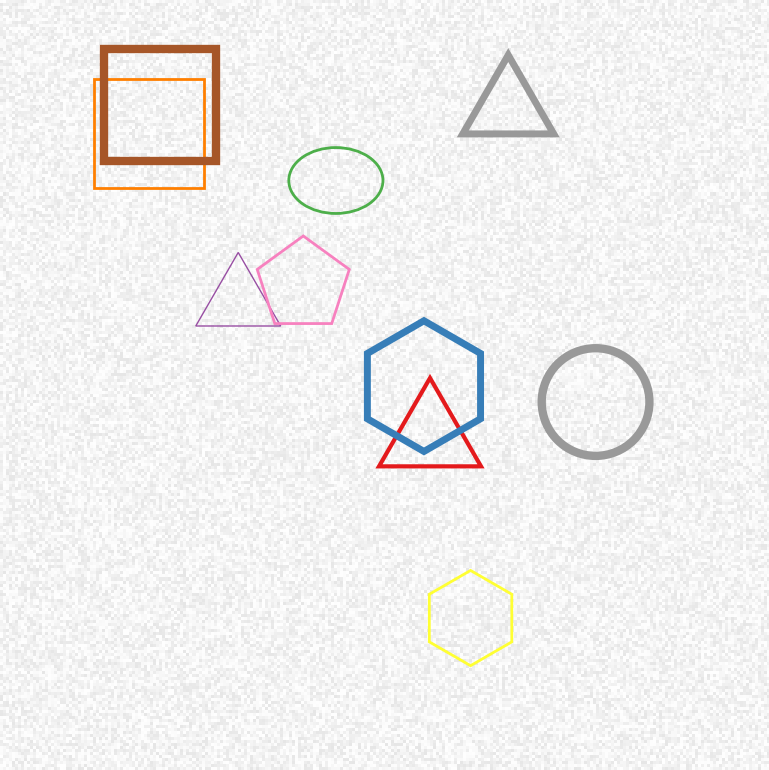[{"shape": "triangle", "thickness": 1.5, "radius": 0.38, "center": [0.558, 0.433]}, {"shape": "hexagon", "thickness": 2.5, "radius": 0.42, "center": [0.551, 0.499]}, {"shape": "oval", "thickness": 1, "radius": 0.31, "center": [0.436, 0.766]}, {"shape": "triangle", "thickness": 0.5, "radius": 0.32, "center": [0.309, 0.608]}, {"shape": "square", "thickness": 1, "radius": 0.36, "center": [0.193, 0.827]}, {"shape": "hexagon", "thickness": 1, "radius": 0.31, "center": [0.611, 0.197]}, {"shape": "square", "thickness": 3, "radius": 0.36, "center": [0.207, 0.864]}, {"shape": "pentagon", "thickness": 1, "radius": 0.31, "center": [0.394, 0.631]}, {"shape": "circle", "thickness": 3, "radius": 0.35, "center": [0.773, 0.478]}, {"shape": "triangle", "thickness": 2.5, "radius": 0.34, "center": [0.66, 0.86]}]